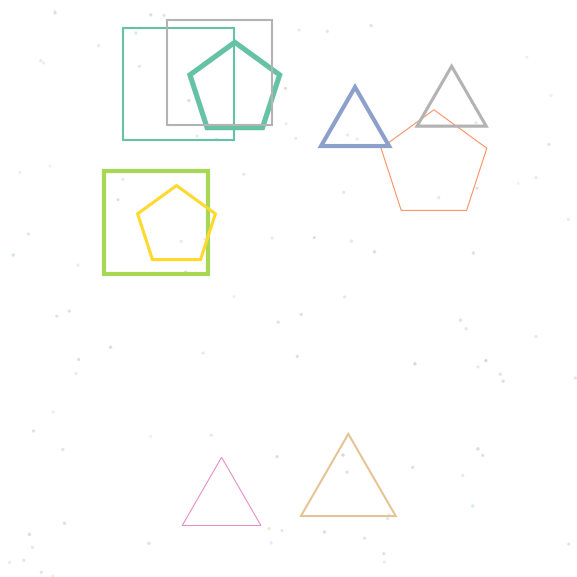[{"shape": "square", "thickness": 1, "radius": 0.48, "center": [0.309, 0.853]}, {"shape": "pentagon", "thickness": 2.5, "radius": 0.41, "center": [0.407, 0.844]}, {"shape": "pentagon", "thickness": 0.5, "radius": 0.48, "center": [0.751, 0.713]}, {"shape": "triangle", "thickness": 2, "radius": 0.34, "center": [0.615, 0.78]}, {"shape": "triangle", "thickness": 0.5, "radius": 0.39, "center": [0.384, 0.129]}, {"shape": "square", "thickness": 2, "radius": 0.45, "center": [0.27, 0.613]}, {"shape": "pentagon", "thickness": 1.5, "radius": 0.35, "center": [0.306, 0.607]}, {"shape": "triangle", "thickness": 1, "radius": 0.47, "center": [0.603, 0.153]}, {"shape": "square", "thickness": 1, "radius": 0.46, "center": [0.381, 0.874]}, {"shape": "triangle", "thickness": 1.5, "radius": 0.35, "center": [0.782, 0.815]}]